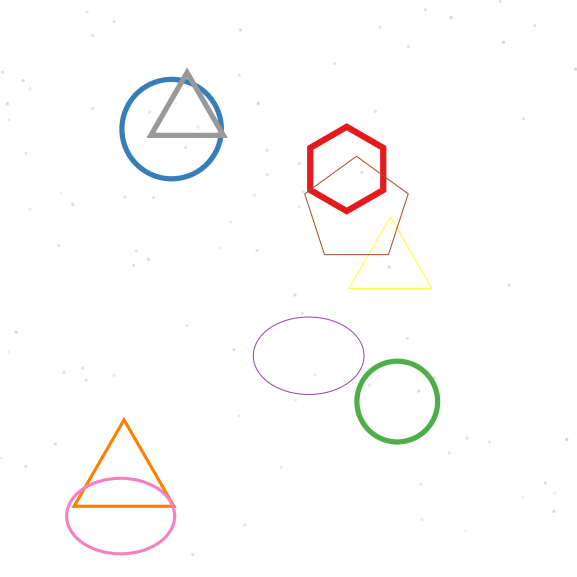[{"shape": "hexagon", "thickness": 3, "radius": 0.36, "center": [0.6, 0.707]}, {"shape": "circle", "thickness": 2.5, "radius": 0.43, "center": [0.297, 0.776]}, {"shape": "circle", "thickness": 2.5, "radius": 0.35, "center": [0.688, 0.304]}, {"shape": "oval", "thickness": 0.5, "radius": 0.48, "center": [0.534, 0.383]}, {"shape": "triangle", "thickness": 1.5, "radius": 0.5, "center": [0.215, 0.172]}, {"shape": "triangle", "thickness": 0.5, "radius": 0.41, "center": [0.676, 0.541]}, {"shape": "pentagon", "thickness": 0.5, "radius": 0.47, "center": [0.617, 0.634]}, {"shape": "oval", "thickness": 1.5, "radius": 0.47, "center": [0.209, 0.106]}, {"shape": "triangle", "thickness": 2.5, "radius": 0.36, "center": [0.324, 0.801]}]